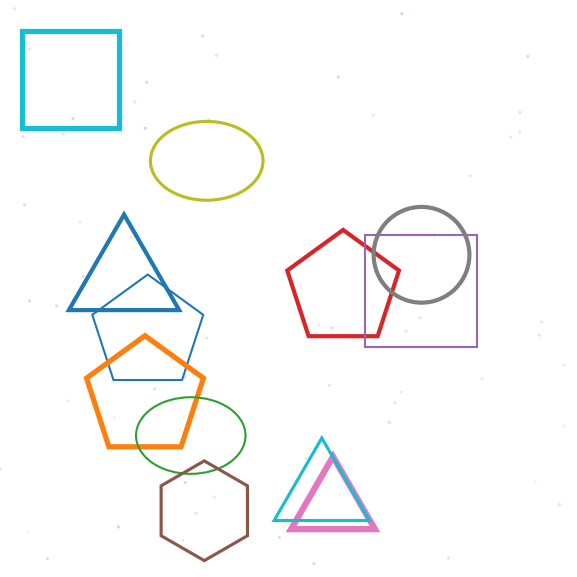[{"shape": "pentagon", "thickness": 1, "radius": 0.51, "center": [0.256, 0.423]}, {"shape": "triangle", "thickness": 2, "radius": 0.55, "center": [0.215, 0.517]}, {"shape": "pentagon", "thickness": 2.5, "radius": 0.53, "center": [0.251, 0.312]}, {"shape": "oval", "thickness": 1, "radius": 0.47, "center": [0.33, 0.245]}, {"shape": "pentagon", "thickness": 2, "radius": 0.51, "center": [0.594, 0.499]}, {"shape": "square", "thickness": 1, "radius": 0.48, "center": [0.729, 0.495]}, {"shape": "hexagon", "thickness": 1.5, "radius": 0.43, "center": [0.354, 0.115]}, {"shape": "triangle", "thickness": 3, "radius": 0.42, "center": [0.577, 0.125]}, {"shape": "circle", "thickness": 2, "radius": 0.41, "center": [0.73, 0.558]}, {"shape": "oval", "thickness": 1.5, "radius": 0.49, "center": [0.358, 0.721]}, {"shape": "triangle", "thickness": 1.5, "radius": 0.48, "center": [0.557, 0.145]}, {"shape": "square", "thickness": 2.5, "radius": 0.42, "center": [0.122, 0.861]}]